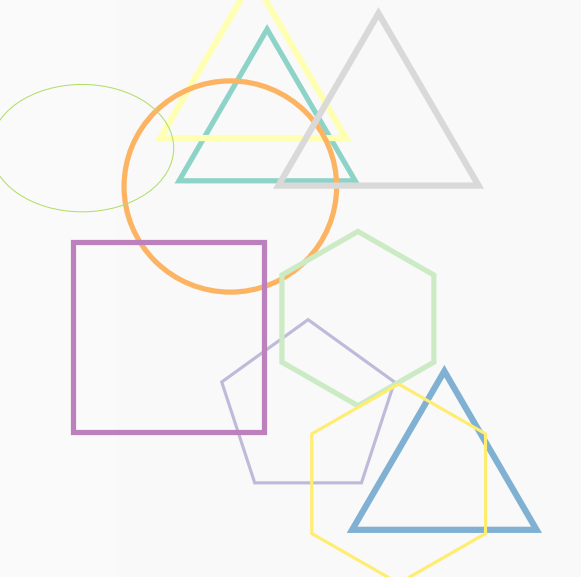[{"shape": "triangle", "thickness": 2.5, "radius": 0.87, "center": [0.46, 0.774]}, {"shape": "triangle", "thickness": 3, "radius": 0.92, "center": [0.435, 0.852]}, {"shape": "pentagon", "thickness": 1.5, "radius": 0.78, "center": [0.53, 0.289]}, {"shape": "triangle", "thickness": 3, "radius": 0.92, "center": [0.764, 0.173]}, {"shape": "circle", "thickness": 2.5, "radius": 0.91, "center": [0.396, 0.676]}, {"shape": "oval", "thickness": 0.5, "radius": 0.79, "center": [0.141, 0.743]}, {"shape": "triangle", "thickness": 3, "radius": 0.99, "center": [0.651, 0.777]}, {"shape": "square", "thickness": 2.5, "radius": 0.82, "center": [0.29, 0.415]}, {"shape": "hexagon", "thickness": 2.5, "radius": 0.75, "center": [0.616, 0.447]}, {"shape": "hexagon", "thickness": 1.5, "radius": 0.86, "center": [0.686, 0.162]}]